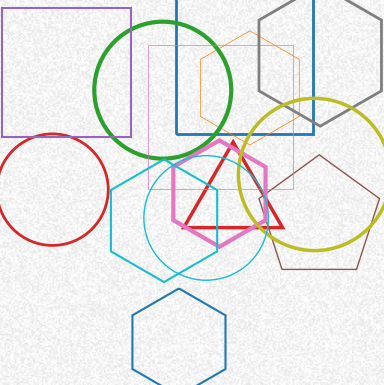[{"shape": "hexagon", "thickness": 1.5, "radius": 0.7, "center": [0.465, 0.111]}, {"shape": "square", "thickness": 2, "radius": 0.89, "center": [0.635, 0.831]}, {"shape": "hexagon", "thickness": 0.5, "radius": 0.74, "center": [0.649, 0.772]}, {"shape": "circle", "thickness": 3, "radius": 0.89, "center": [0.423, 0.766]}, {"shape": "circle", "thickness": 2, "radius": 0.72, "center": [0.136, 0.507]}, {"shape": "triangle", "thickness": 2.5, "radius": 0.74, "center": [0.606, 0.483]}, {"shape": "square", "thickness": 1.5, "radius": 0.84, "center": [0.173, 0.813]}, {"shape": "pentagon", "thickness": 1, "radius": 0.82, "center": [0.829, 0.433]}, {"shape": "hexagon", "thickness": 3, "radius": 0.69, "center": [0.57, 0.497]}, {"shape": "square", "thickness": 0.5, "radius": 0.94, "center": [0.573, 0.696]}, {"shape": "hexagon", "thickness": 2, "radius": 0.92, "center": [0.832, 0.856]}, {"shape": "circle", "thickness": 2.5, "radius": 0.99, "center": [0.817, 0.547]}, {"shape": "circle", "thickness": 1, "radius": 0.81, "center": [0.535, 0.434]}, {"shape": "hexagon", "thickness": 1.5, "radius": 0.8, "center": [0.426, 0.427]}]